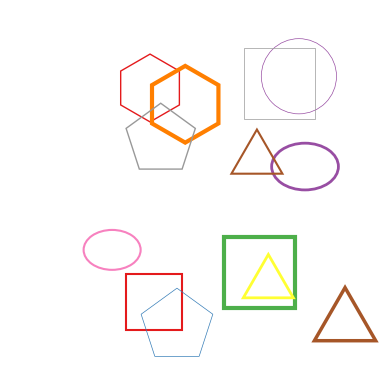[{"shape": "hexagon", "thickness": 1, "radius": 0.44, "center": [0.39, 0.771]}, {"shape": "square", "thickness": 1.5, "radius": 0.37, "center": [0.4, 0.216]}, {"shape": "pentagon", "thickness": 0.5, "radius": 0.49, "center": [0.46, 0.154]}, {"shape": "square", "thickness": 3, "radius": 0.46, "center": [0.675, 0.293]}, {"shape": "oval", "thickness": 2, "radius": 0.43, "center": [0.792, 0.567]}, {"shape": "circle", "thickness": 0.5, "radius": 0.49, "center": [0.776, 0.802]}, {"shape": "hexagon", "thickness": 3, "radius": 0.5, "center": [0.481, 0.729]}, {"shape": "triangle", "thickness": 2, "radius": 0.38, "center": [0.697, 0.264]}, {"shape": "triangle", "thickness": 1.5, "radius": 0.38, "center": [0.667, 0.587]}, {"shape": "triangle", "thickness": 2.5, "radius": 0.46, "center": [0.896, 0.161]}, {"shape": "oval", "thickness": 1.5, "radius": 0.37, "center": [0.291, 0.351]}, {"shape": "pentagon", "thickness": 1, "radius": 0.47, "center": [0.417, 0.637]}, {"shape": "square", "thickness": 0.5, "radius": 0.46, "center": [0.726, 0.783]}]